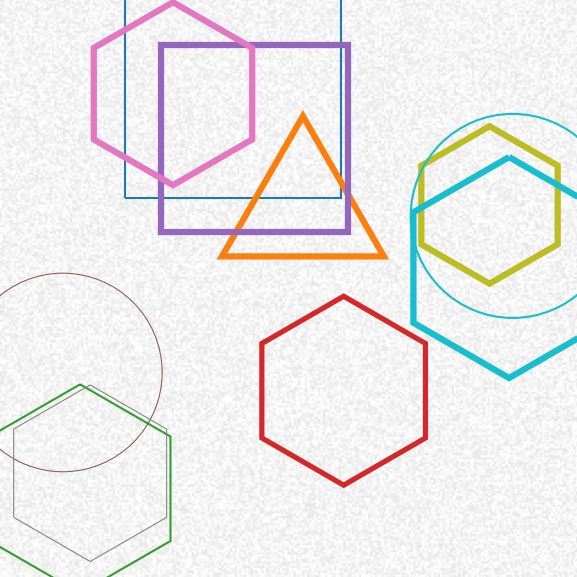[{"shape": "square", "thickness": 1, "radius": 0.94, "center": [0.404, 0.845]}, {"shape": "triangle", "thickness": 3, "radius": 0.81, "center": [0.525, 0.636]}, {"shape": "hexagon", "thickness": 1, "radius": 0.9, "center": [0.139, 0.153]}, {"shape": "hexagon", "thickness": 2.5, "radius": 0.82, "center": [0.595, 0.323]}, {"shape": "square", "thickness": 3, "radius": 0.81, "center": [0.441, 0.759]}, {"shape": "circle", "thickness": 0.5, "radius": 0.86, "center": [0.109, 0.354]}, {"shape": "hexagon", "thickness": 3, "radius": 0.79, "center": [0.3, 0.837]}, {"shape": "hexagon", "thickness": 0.5, "radius": 0.76, "center": [0.156, 0.18]}, {"shape": "hexagon", "thickness": 3, "radius": 0.68, "center": [0.848, 0.644]}, {"shape": "circle", "thickness": 1, "radius": 0.88, "center": [0.888, 0.625]}, {"shape": "hexagon", "thickness": 3, "radius": 0.96, "center": [0.882, 0.536]}]